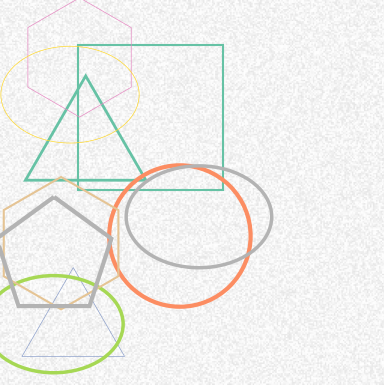[{"shape": "triangle", "thickness": 2, "radius": 0.9, "center": [0.223, 0.622]}, {"shape": "square", "thickness": 1.5, "radius": 0.94, "center": [0.391, 0.696]}, {"shape": "circle", "thickness": 3, "radius": 0.92, "center": [0.467, 0.387]}, {"shape": "triangle", "thickness": 0.5, "radius": 0.77, "center": [0.19, 0.151]}, {"shape": "hexagon", "thickness": 0.5, "radius": 0.77, "center": [0.207, 0.851]}, {"shape": "oval", "thickness": 2.5, "radius": 0.9, "center": [0.14, 0.158]}, {"shape": "oval", "thickness": 0.5, "radius": 0.9, "center": [0.182, 0.754]}, {"shape": "hexagon", "thickness": 1.5, "radius": 0.86, "center": [0.159, 0.368]}, {"shape": "pentagon", "thickness": 3, "radius": 0.78, "center": [0.14, 0.332]}, {"shape": "oval", "thickness": 2.5, "radius": 0.94, "center": [0.517, 0.437]}]